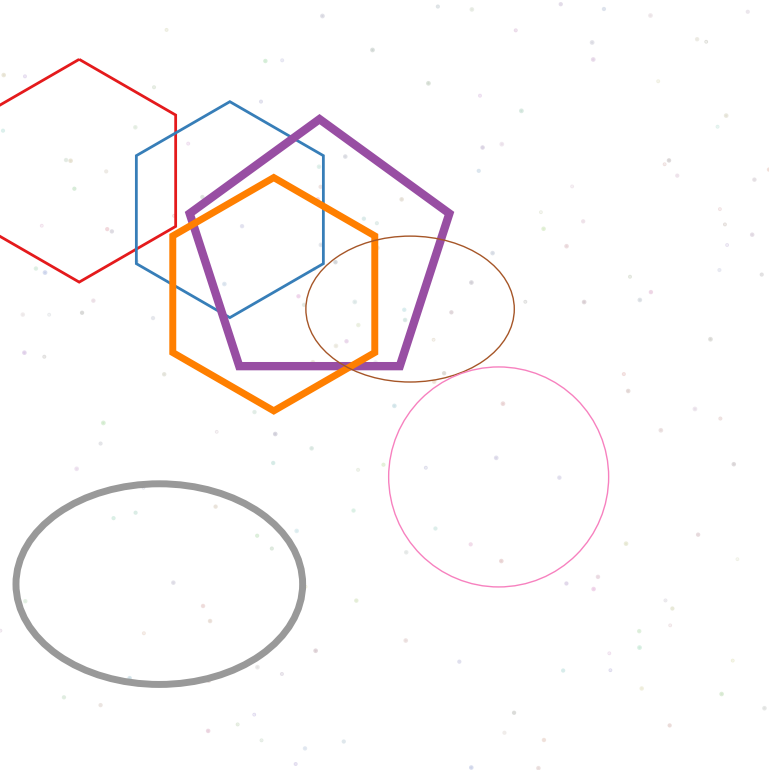[{"shape": "hexagon", "thickness": 1, "radius": 0.72, "center": [0.103, 0.778]}, {"shape": "hexagon", "thickness": 1, "radius": 0.7, "center": [0.299, 0.728]}, {"shape": "pentagon", "thickness": 3, "radius": 0.89, "center": [0.415, 0.668]}, {"shape": "hexagon", "thickness": 2.5, "radius": 0.76, "center": [0.356, 0.618]}, {"shape": "oval", "thickness": 0.5, "radius": 0.68, "center": [0.533, 0.599]}, {"shape": "circle", "thickness": 0.5, "radius": 0.71, "center": [0.648, 0.381]}, {"shape": "oval", "thickness": 2.5, "radius": 0.93, "center": [0.207, 0.241]}]